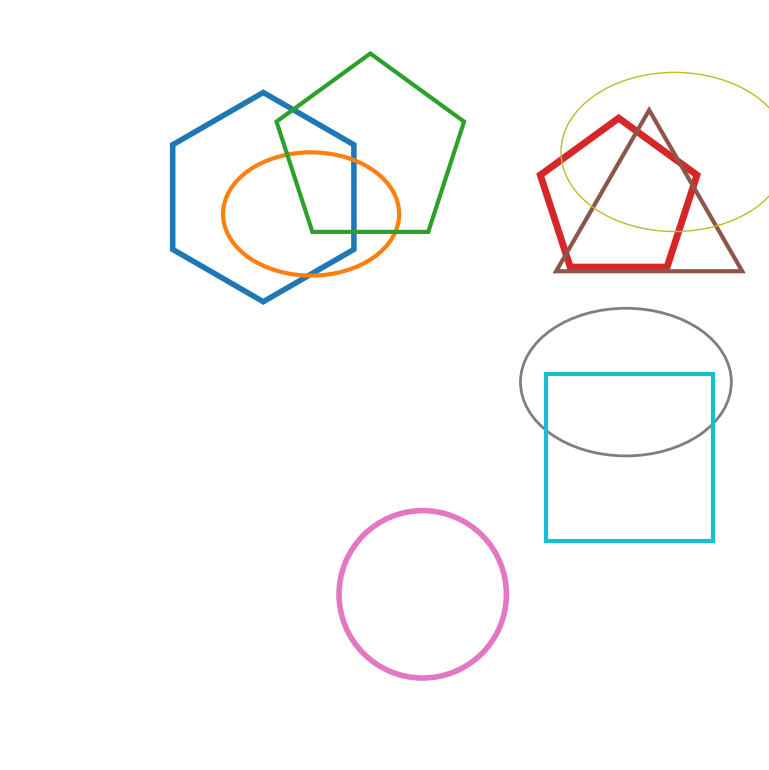[{"shape": "hexagon", "thickness": 2, "radius": 0.68, "center": [0.342, 0.744]}, {"shape": "oval", "thickness": 1.5, "radius": 0.57, "center": [0.404, 0.722]}, {"shape": "pentagon", "thickness": 1.5, "radius": 0.64, "center": [0.481, 0.802]}, {"shape": "pentagon", "thickness": 2.5, "radius": 0.53, "center": [0.803, 0.74]}, {"shape": "triangle", "thickness": 1.5, "radius": 0.7, "center": [0.843, 0.717]}, {"shape": "circle", "thickness": 2, "radius": 0.54, "center": [0.549, 0.228]}, {"shape": "oval", "thickness": 1, "radius": 0.68, "center": [0.813, 0.504]}, {"shape": "oval", "thickness": 0.5, "radius": 0.74, "center": [0.876, 0.803]}, {"shape": "square", "thickness": 1.5, "radius": 0.54, "center": [0.818, 0.406]}]